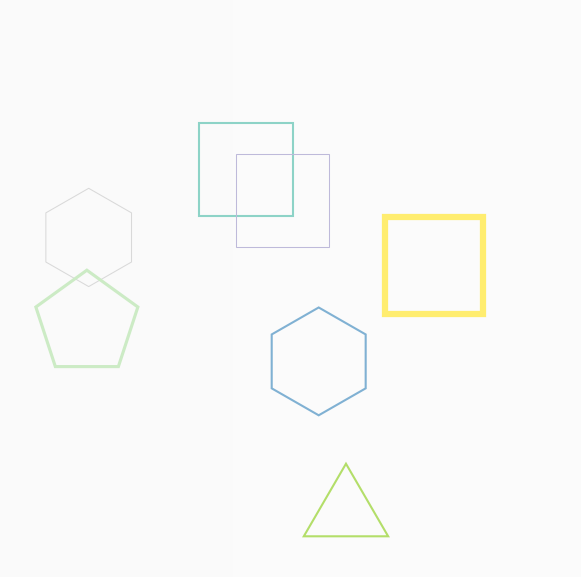[{"shape": "square", "thickness": 1, "radius": 0.4, "center": [0.423, 0.705]}, {"shape": "square", "thickness": 0.5, "radius": 0.4, "center": [0.486, 0.652]}, {"shape": "hexagon", "thickness": 1, "radius": 0.47, "center": [0.548, 0.373]}, {"shape": "triangle", "thickness": 1, "radius": 0.42, "center": [0.595, 0.112]}, {"shape": "hexagon", "thickness": 0.5, "radius": 0.43, "center": [0.153, 0.588]}, {"shape": "pentagon", "thickness": 1.5, "radius": 0.46, "center": [0.149, 0.439]}, {"shape": "square", "thickness": 3, "radius": 0.42, "center": [0.747, 0.54]}]